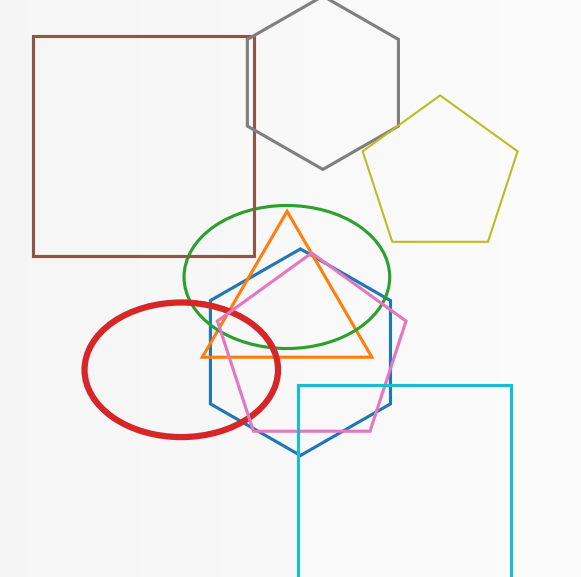[{"shape": "hexagon", "thickness": 1.5, "radius": 0.89, "center": [0.517, 0.389]}, {"shape": "triangle", "thickness": 1.5, "radius": 0.84, "center": [0.494, 0.465]}, {"shape": "oval", "thickness": 1.5, "radius": 0.88, "center": [0.494, 0.519]}, {"shape": "oval", "thickness": 3, "radius": 0.83, "center": [0.312, 0.359]}, {"shape": "square", "thickness": 1.5, "radius": 0.95, "center": [0.247, 0.746]}, {"shape": "pentagon", "thickness": 1.5, "radius": 0.85, "center": [0.536, 0.39]}, {"shape": "hexagon", "thickness": 1.5, "radius": 0.75, "center": [0.556, 0.856]}, {"shape": "pentagon", "thickness": 1, "radius": 0.7, "center": [0.757, 0.694]}, {"shape": "square", "thickness": 1.5, "radius": 0.92, "center": [0.696, 0.149]}]